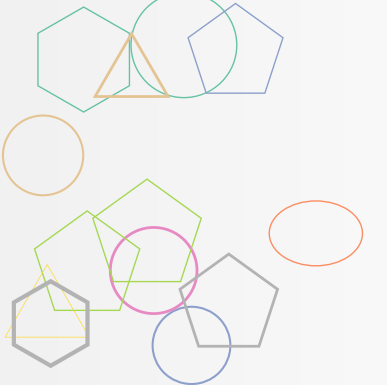[{"shape": "circle", "thickness": 1, "radius": 0.68, "center": [0.475, 0.883]}, {"shape": "hexagon", "thickness": 1, "radius": 0.68, "center": [0.216, 0.845]}, {"shape": "oval", "thickness": 1, "radius": 0.6, "center": [0.815, 0.394]}, {"shape": "pentagon", "thickness": 1, "radius": 0.64, "center": [0.608, 0.862]}, {"shape": "circle", "thickness": 1.5, "radius": 0.5, "center": [0.494, 0.103]}, {"shape": "circle", "thickness": 2, "radius": 0.56, "center": [0.397, 0.297]}, {"shape": "pentagon", "thickness": 1, "radius": 0.74, "center": [0.379, 0.388]}, {"shape": "pentagon", "thickness": 1, "radius": 0.71, "center": [0.225, 0.309]}, {"shape": "triangle", "thickness": 0.5, "radius": 0.63, "center": [0.122, 0.187]}, {"shape": "circle", "thickness": 1.5, "radius": 0.52, "center": [0.111, 0.596]}, {"shape": "triangle", "thickness": 2, "radius": 0.54, "center": [0.34, 0.804]}, {"shape": "hexagon", "thickness": 3, "radius": 0.55, "center": [0.131, 0.16]}, {"shape": "pentagon", "thickness": 2, "radius": 0.66, "center": [0.59, 0.208]}]